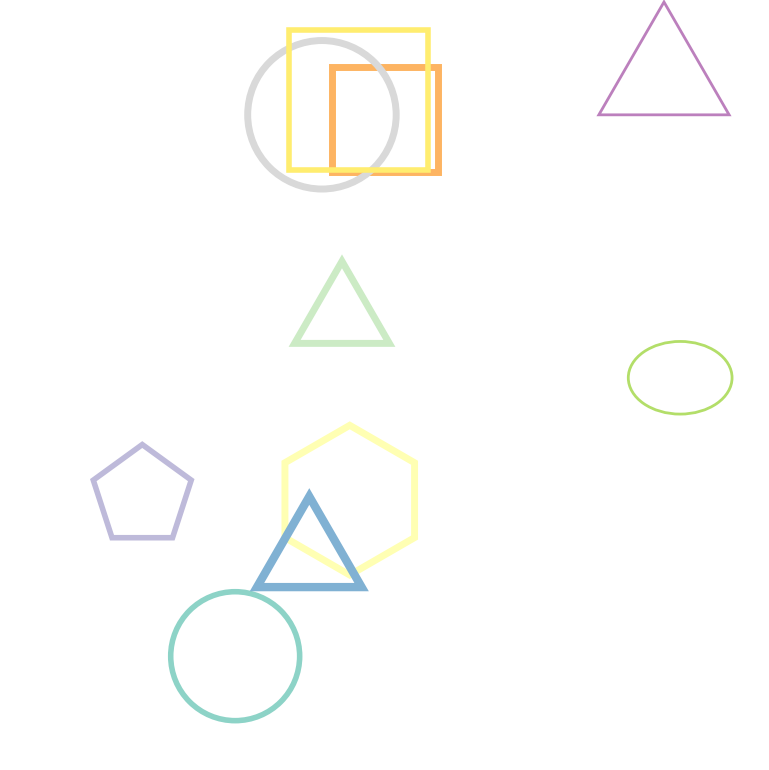[{"shape": "circle", "thickness": 2, "radius": 0.42, "center": [0.305, 0.148]}, {"shape": "hexagon", "thickness": 2.5, "radius": 0.49, "center": [0.454, 0.35]}, {"shape": "pentagon", "thickness": 2, "radius": 0.33, "center": [0.185, 0.356]}, {"shape": "triangle", "thickness": 3, "radius": 0.39, "center": [0.402, 0.277]}, {"shape": "square", "thickness": 2.5, "radius": 0.34, "center": [0.5, 0.845]}, {"shape": "oval", "thickness": 1, "radius": 0.34, "center": [0.883, 0.509]}, {"shape": "circle", "thickness": 2.5, "radius": 0.48, "center": [0.418, 0.851]}, {"shape": "triangle", "thickness": 1, "radius": 0.49, "center": [0.862, 0.9]}, {"shape": "triangle", "thickness": 2.5, "radius": 0.36, "center": [0.444, 0.59]}, {"shape": "square", "thickness": 2, "radius": 0.45, "center": [0.466, 0.87]}]